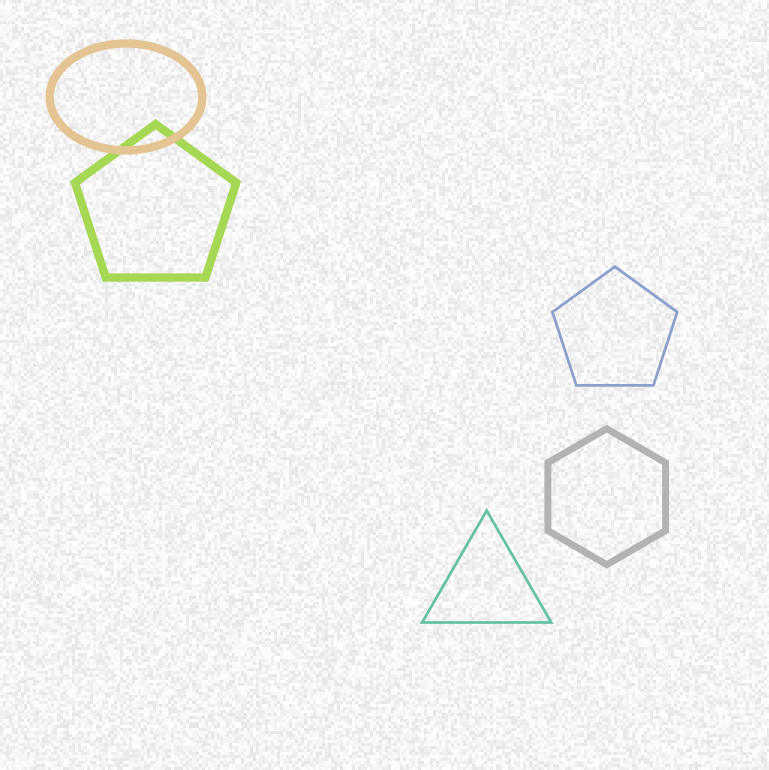[{"shape": "triangle", "thickness": 1, "radius": 0.48, "center": [0.632, 0.24]}, {"shape": "pentagon", "thickness": 1, "radius": 0.43, "center": [0.799, 0.568]}, {"shape": "pentagon", "thickness": 3, "radius": 0.55, "center": [0.202, 0.729]}, {"shape": "oval", "thickness": 3, "radius": 0.5, "center": [0.164, 0.874]}, {"shape": "hexagon", "thickness": 2.5, "radius": 0.44, "center": [0.788, 0.355]}]